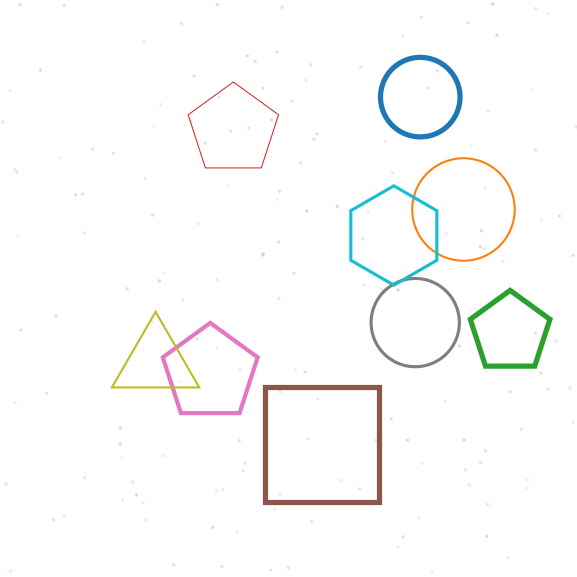[{"shape": "circle", "thickness": 2.5, "radius": 0.34, "center": [0.728, 0.831]}, {"shape": "circle", "thickness": 1, "radius": 0.44, "center": [0.803, 0.636]}, {"shape": "pentagon", "thickness": 2.5, "radius": 0.36, "center": [0.883, 0.424]}, {"shape": "pentagon", "thickness": 0.5, "radius": 0.41, "center": [0.404, 0.775]}, {"shape": "square", "thickness": 2.5, "radius": 0.5, "center": [0.558, 0.23]}, {"shape": "pentagon", "thickness": 2, "radius": 0.43, "center": [0.364, 0.354]}, {"shape": "circle", "thickness": 1.5, "radius": 0.38, "center": [0.719, 0.441]}, {"shape": "triangle", "thickness": 1, "radius": 0.44, "center": [0.269, 0.372]}, {"shape": "hexagon", "thickness": 1.5, "radius": 0.43, "center": [0.682, 0.591]}]